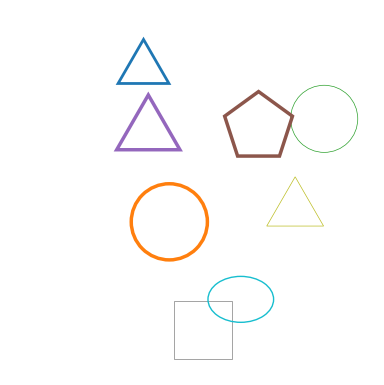[{"shape": "triangle", "thickness": 2, "radius": 0.38, "center": [0.373, 0.821]}, {"shape": "circle", "thickness": 2.5, "radius": 0.49, "center": [0.44, 0.424]}, {"shape": "circle", "thickness": 0.5, "radius": 0.44, "center": [0.842, 0.691]}, {"shape": "triangle", "thickness": 2.5, "radius": 0.47, "center": [0.385, 0.658]}, {"shape": "pentagon", "thickness": 2.5, "radius": 0.46, "center": [0.672, 0.67]}, {"shape": "square", "thickness": 0.5, "radius": 0.37, "center": [0.528, 0.142]}, {"shape": "triangle", "thickness": 0.5, "radius": 0.43, "center": [0.767, 0.455]}, {"shape": "oval", "thickness": 1, "radius": 0.43, "center": [0.625, 0.222]}]